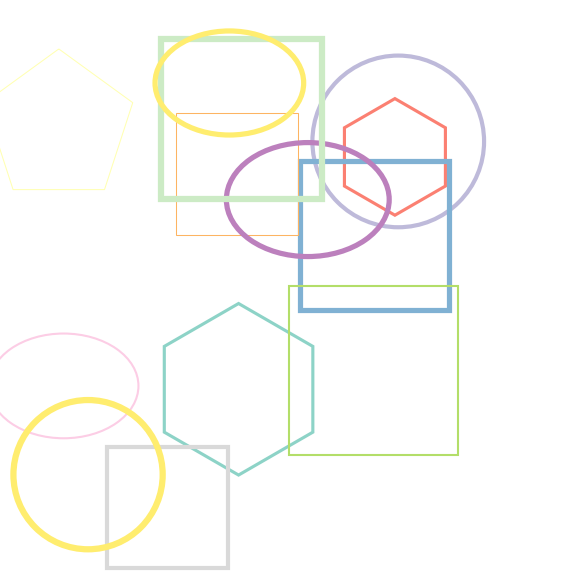[{"shape": "hexagon", "thickness": 1.5, "radius": 0.74, "center": [0.413, 0.325]}, {"shape": "pentagon", "thickness": 0.5, "radius": 0.67, "center": [0.102, 0.78]}, {"shape": "circle", "thickness": 2, "radius": 0.74, "center": [0.69, 0.754]}, {"shape": "hexagon", "thickness": 1.5, "radius": 0.5, "center": [0.684, 0.727]}, {"shape": "square", "thickness": 2.5, "radius": 0.64, "center": [0.649, 0.592]}, {"shape": "square", "thickness": 0.5, "radius": 0.53, "center": [0.41, 0.697]}, {"shape": "square", "thickness": 1, "radius": 0.73, "center": [0.647, 0.357]}, {"shape": "oval", "thickness": 1, "radius": 0.65, "center": [0.11, 0.331]}, {"shape": "square", "thickness": 2, "radius": 0.52, "center": [0.29, 0.121]}, {"shape": "oval", "thickness": 2.5, "radius": 0.7, "center": [0.533, 0.654]}, {"shape": "square", "thickness": 3, "radius": 0.69, "center": [0.418, 0.793]}, {"shape": "oval", "thickness": 2.5, "radius": 0.64, "center": [0.397, 0.855]}, {"shape": "circle", "thickness": 3, "radius": 0.65, "center": [0.152, 0.177]}]